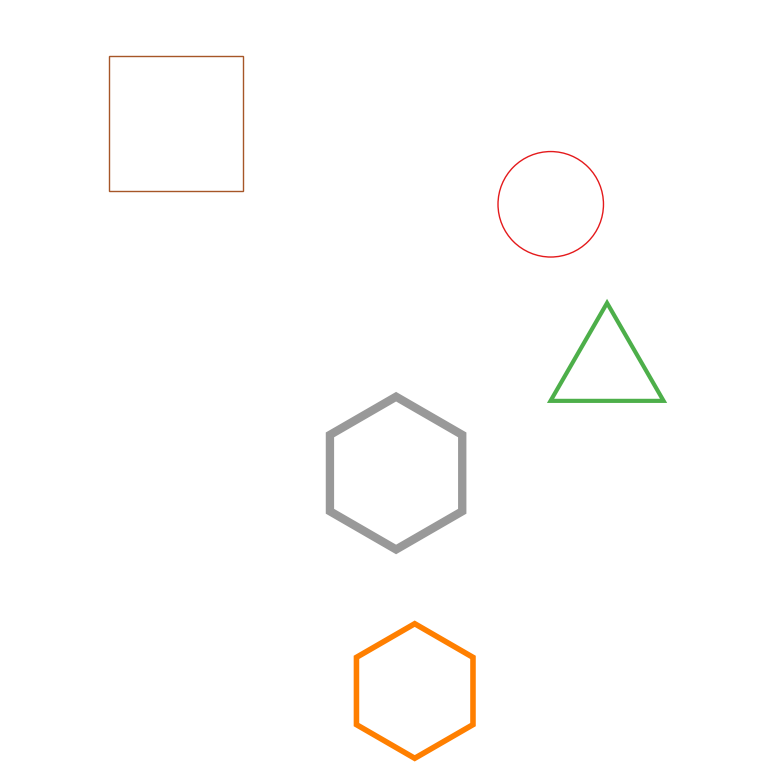[{"shape": "circle", "thickness": 0.5, "radius": 0.34, "center": [0.715, 0.735]}, {"shape": "triangle", "thickness": 1.5, "radius": 0.42, "center": [0.788, 0.522]}, {"shape": "hexagon", "thickness": 2, "radius": 0.44, "center": [0.539, 0.103]}, {"shape": "square", "thickness": 0.5, "radius": 0.44, "center": [0.229, 0.84]}, {"shape": "hexagon", "thickness": 3, "radius": 0.5, "center": [0.514, 0.386]}]